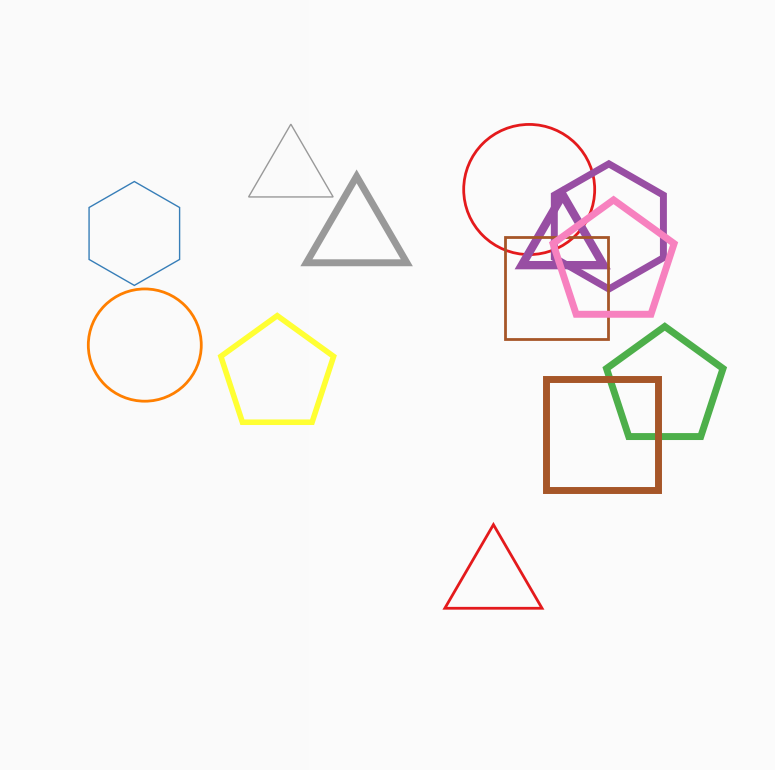[{"shape": "circle", "thickness": 1, "radius": 0.42, "center": [0.683, 0.754]}, {"shape": "triangle", "thickness": 1, "radius": 0.36, "center": [0.637, 0.246]}, {"shape": "hexagon", "thickness": 0.5, "radius": 0.34, "center": [0.173, 0.697]}, {"shape": "pentagon", "thickness": 2.5, "radius": 0.4, "center": [0.858, 0.497]}, {"shape": "hexagon", "thickness": 2.5, "radius": 0.41, "center": [0.786, 0.706]}, {"shape": "triangle", "thickness": 3, "radius": 0.3, "center": [0.726, 0.686]}, {"shape": "circle", "thickness": 1, "radius": 0.36, "center": [0.187, 0.552]}, {"shape": "pentagon", "thickness": 2, "radius": 0.38, "center": [0.358, 0.514]}, {"shape": "square", "thickness": 2.5, "radius": 0.36, "center": [0.777, 0.436]}, {"shape": "square", "thickness": 1, "radius": 0.33, "center": [0.718, 0.626]}, {"shape": "pentagon", "thickness": 2.5, "radius": 0.41, "center": [0.792, 0.658]}, {"shape": "triangle", "thickness": 0.5, "radius": 0.31, "center": [0.375, 0.776]}, {"shape": "triangle", "thickness": 2.5, "radius": 0.37, "center": [0.46, 0.696]}]